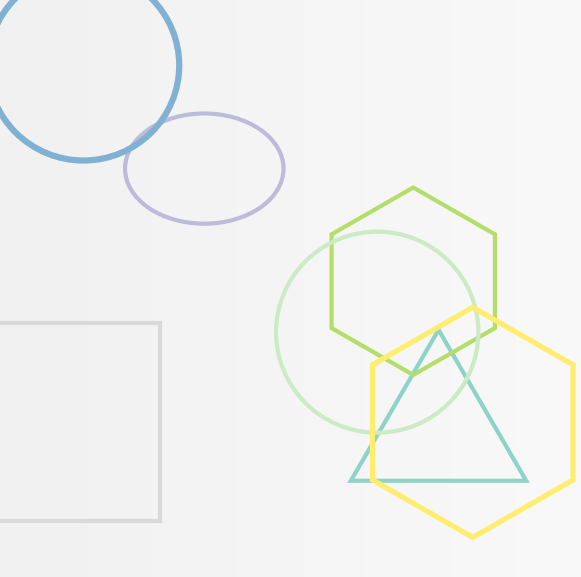[{"shape": "triangle", "thickness": 2, "radius": 0.87, "center": [0.754, 0.254]}, {"shape": "oval", "thickness": 2, "radius": 0.68, "center": [0.351, 0.707]}, {"shape": "circle", "thickness": 3, "radius": 0.82, "center": [0.144, 0.886]}, {"shape": "hexagon", "thickness": 2, "radius": 0.81, "center": [0.711, 0.512]}, {"shape": "square", "thickness": 2, "radius": 0.86, "center": [0.104, 0.268]}, {"shape": "circle", "thickness": 2, "radius": 0.87, "center": [0.649, 0.424]}, {"shape": "hexagon", "thickness": 2.5, "radius": 1.0, "center": [0.813, 0.268]}]